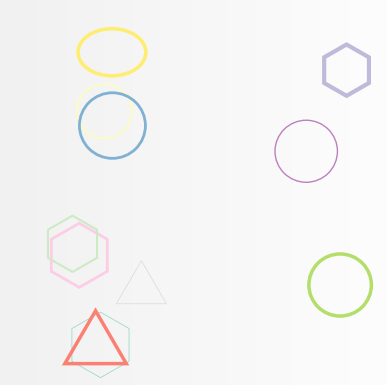[{"shape": "hexagon", "thickness": 0.5, "radius": 0.43, "center": [0.259, 0.104]}, {"shape": "circle", "thickness": 1, "radius": 0.35, "center": [0.27, 0.711]}, {"shape": "hexagon", "thickness": 3, "radius": 0.33, "center": [0.894, 0.818]}, {"shape": "triangle", "thickness": 2.5, "radius": 0.46, "center": [0.247, 0.101]}, {"shape": "circle", "thickness": 2, "radius": 0.43, "center": [0.29, 0.674]}, {"shape": "circle", "thickness": 2.5, "radius": 0.4, "center": [0.878, 0.26]}, {"shape": "hexagon", "thickness": 2, "radius": 0.42, "center": [0.205, 0.337]}, {"shape": "triangle", "thickness": 0.5, "radius": 0.37, "center": [0.365, 0.248]}, {"shape": "circle", "thickness": 1, "radius": 0.4, "center": [0.79, 0.607]}, {"shape": "hexagon", "thickness": 1.5, "radius": 0.37, "center": [0.187, 0.367]}, {"shape": "oval", "thickness": 2.5, "radius": 0.44, "center": [0.289, 0.864]}]